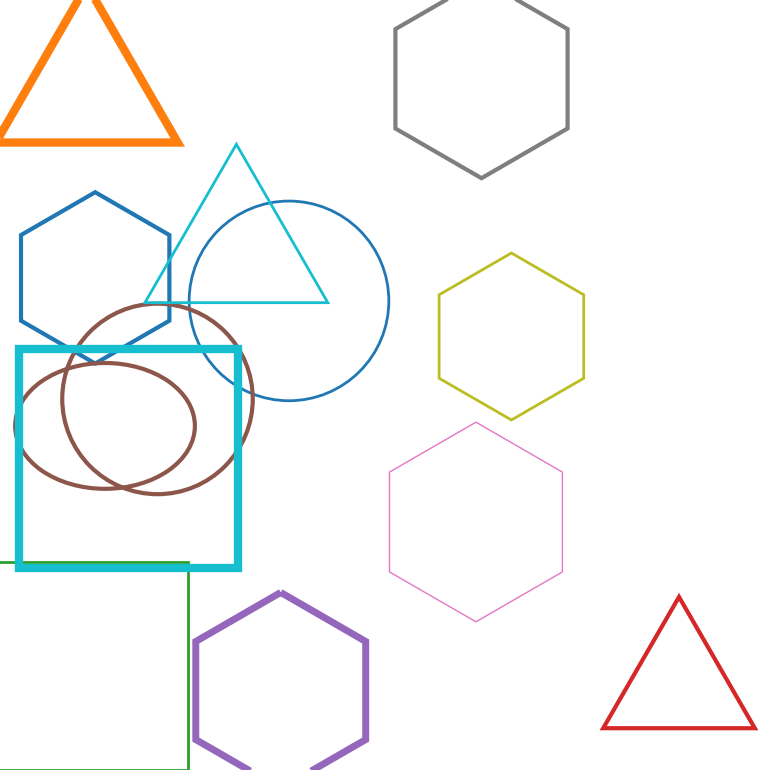[{"shape": "hexagon", "thickness": 1.5, "radius": 0.56, "center": [0.124, 0.639]}, {"shape": "circle", "thickness": 1, "radius": 0.65, "center": [0.375, 0.609]}, {"shape": "triangle", "thickness": 3, "radius": 0.68, "center": [0.113, 0.883]}, {"shape": "square", "thickness": 1, "radius": 0.68, "center": [0.109, 0.135]}, {"shape": "triangle", "thickness": 1.5, "radius": 0.57, "center": [0.882, 0.111]}, {"shape": "hexagon", "thickness": 2.5, "radius": 0.64, "center": [0.365, 0.103]}, {"shape": "circle", "thickness": 1.5, "radius": 0.62, "center": [0.205, 0.482]}, {"shape": "oval", "thickness": 1.5, "radius": 0.58, "center": [0.136, 0.447]}, {"shape": "hexagon", "thickness": 0.5, "radius": 0.65, "center": [0.618, 0.322]}, {"shape": "hexagon", "thickness": 1.5, "radius": 0.65, "center": [0.625, 0.898]}, {"shape": "hexagon", "thickness": 1, "radius": 0.54, "center": [0.664, 0.563]}, {"shape": "triangle", "thickness": 1, "radius": 0.69, "center": [0.307, 0.675]}, {"shape": "square", "thickness": 3, "radius": 0.71, "center": [0.167, 0.405]}]